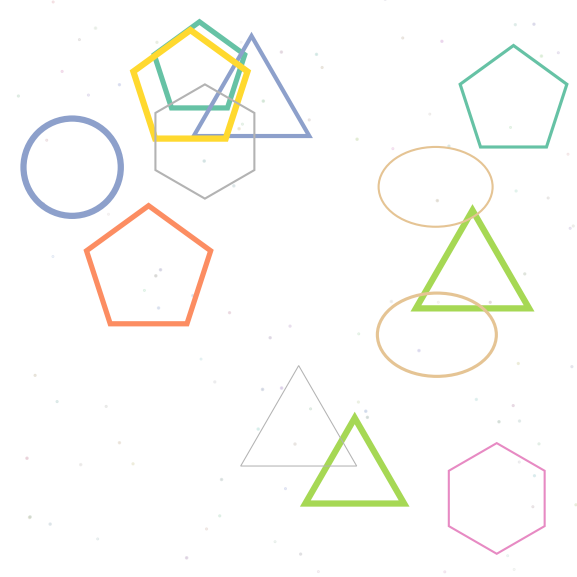[{"shape": "pentagon", "thickness": 1.5, "radius": 0.49, "center": [0.889, 0.823]}, {"shape": "pentagon", "thickness": 2.5, "radius": 0.41, "center": [0.345, 0.879]}, {"shape": "pentagon", "thickness": 2.5, "radius": 0.57, "center": [0.257, 0.53]}, {"shape": "circle", "thickness": 3, "radius": 0.42, "center": [0.125, 0.71]}, {"shape": "triangle", "thickness": 2, "radius": 0.58, "center": [0.436, 0.821]}, {"shape": "hexagon", "thickness": 1, "radius": 0.48, "center": [0.86, 0.136]}, {"shape": "triangle", "thickness": 3, "radius": 0.57, "center": [0.818, 0.522]}, {"shape": "triangle", "thickness": 3, "radius": 0.49, "center": [0.614, 0.177]}, {"shape": "pentagon", "thickness": 3, "radius": 0.52, "center": [0.33, 0.843]}, {"shape": "oval", "thickness": 1, "radius": 0.49, "center": [0.754, 0.676]}, {"shape": "oval", "thickness": 1.5, "radius": 0.52, "center": [0.756, 0.42]}, {"shape": "triangle", "thickness": 0.5, "radius": 0.58, "center": [0.517, 0.25]}, {"shape": "hexagon", "thickness": 1, "radius": 0.49, "center": [0.355, 0.754]}]